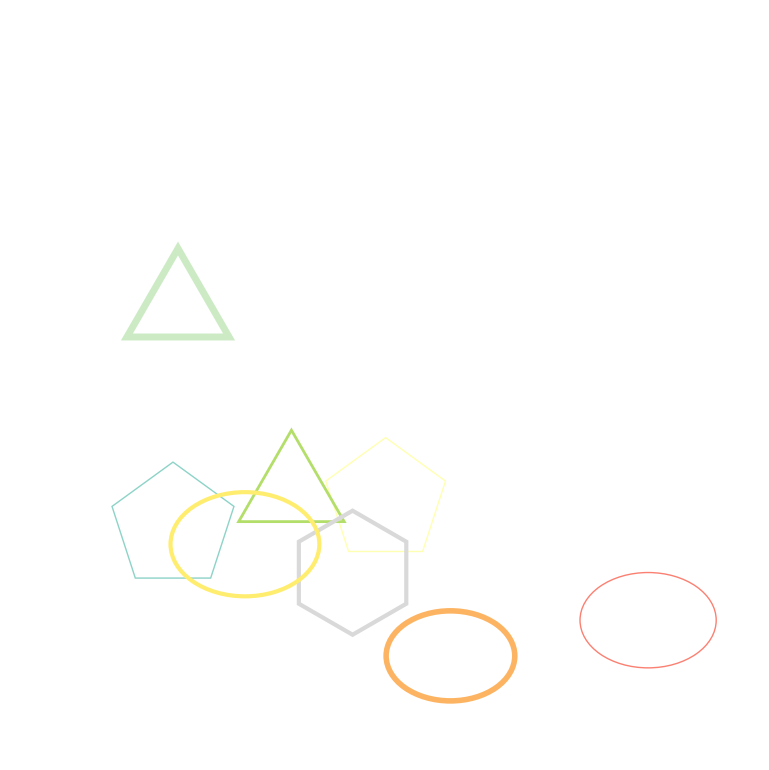[{"shape": "pentagon", "thickness": 0.5, "radius": 0.42, "center": [0.225, 0.317]}, {"shape": "pentagon", "thickness": 0.5, "radius": 0.41, "center": [0.501, 0.35]}, {"shape": "oval", "thickness": 0.5, "radius": 0.44, "center": [0.842, 0.195]}, {"shape": "oval", "thickness": 2, "radius": 0.42, "center": [0.585, 0.148]}, {"shape": "triangle", "thickness": 1, "radius": 0.4, "center": [0.378, 0.362]}, {"shape": "hexagon", "thickness": 1.5, "radius": 0.4, "center": [0.458, 0.256]}, {"shape": "triangle", "thickness": 2.5, "radius": 0.38, "center": [0.231, 0.601]}, {"shape": "oval", "thickness": 1.5, "radius": 0.48, "center": [0.318, 0.293]}]